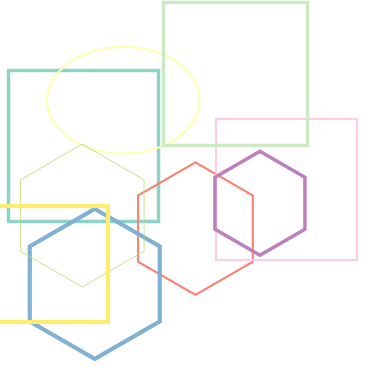[{"shape": "square", "thickness": 2.5, "radius": 0.98, "center": [0.216, 0.622]}, {"shape": "oval", "thickness": 1.5, "radius": 0.99, "center": [0.32, 0.74]}, {"shape": "hexagon", "thickness": 1.5, "radius": 0.86, "center": [0.508, 0.406]}, {"shape": "hexagon", "thickness": 3, "radius": 0.97, "center": [0.246, 0.263]}, {"shape": "hexagon", "thickness": 0.5, "radius": 0.93, "center": [0.214, 0.44]}, {"shape": "square", "thickness": 1.5, "radius": 0.91, "center": [0.744, 0.507]}, {"shape": "hexagon", "thickness": 2.5, "radius": 0.67, "center": [0.675, 0.472]}, {"shape": "square", "thickness": 2.5, "radius": 0.93, "center": [0.61, 0.809]}, {"shape": "square", "thickness": 3, "radius": 0.76, "center": [0.13, 0.315]}]